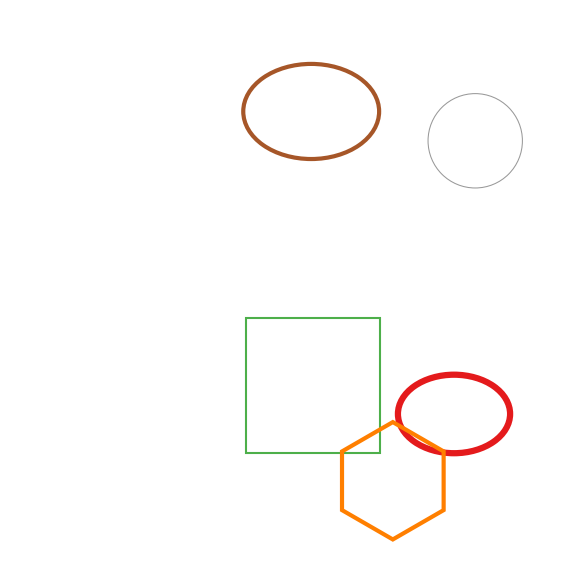[{"shape": "oval", "thickness": 3, "radius": 0.49, "center": [0.786, 0.282]}, {"shape": "square", "thickness": 1, "radius": 0.58, "center": [0.542, 0.332]}, {"shape": "hexagon", "thickness": 2, "radius": 0.51, "center": [0.68, 0.167]}, {"shape": "oval", "thickness": 2, "radius": 0.59, "center": [0.539, 0.806]}, {"shape": "circle", "thickness": 0.5, "radius": 0.41, "center": [0.823, 0.755]}]